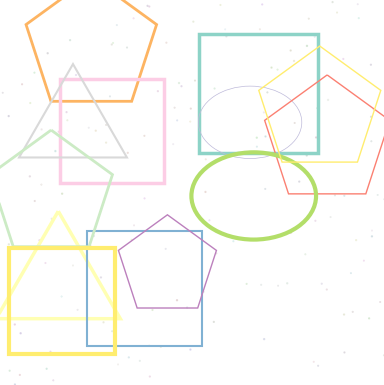[{"shape": "square", "thickness": 2.5, "radius": 0.77, "center": [0.671, 0.757]}, {"shape": "triangle", "thickness": 2.5, "radius": 0.93, "center": [0.151, 0.265]}, {"shape": "oval", "thickness": 0.5, "radius": 0.67, "center": [0.65, 0.682]}, {"shape": "pentagon", "thickness": 1, "radius": 0.85, "center": [0.85, 0.635]}, {"shape": "square", "thickness": 1.5, "radius": 0.74, "center": [0.375, 0.251]}, {"shape": "pentagon", "thickness": 2, "radius": 0.89, "center": [0.237, 0.881]}, {"shape": "oval", "thickness": 3, "radius": 0.81, "center": [0.659, 0.491]}, {"shape": "square", "thickness": 2.5, "radius": 0.67, "center": [0.291, 0.66]}, {"shape": "triangle", "thickness": 1.5, "radius": 0.81, "center": [0.19, 0.672]}, {"shape": "pentagon", "thickness": 1, "radius": 0.67, "center": [0.435, 0.308]}, {"shape": "pentagon", "thickness": 2, "radius": 0.84, "center": [0.133, 0.495]}, {"shape": "square", "thickness": 3, "radius": 0.69, "center": [0.161, 0.218]}, {"shape": "pentagon", "thickness": 1, "radius": 0.83, "center": [0.831, 0.714]}]